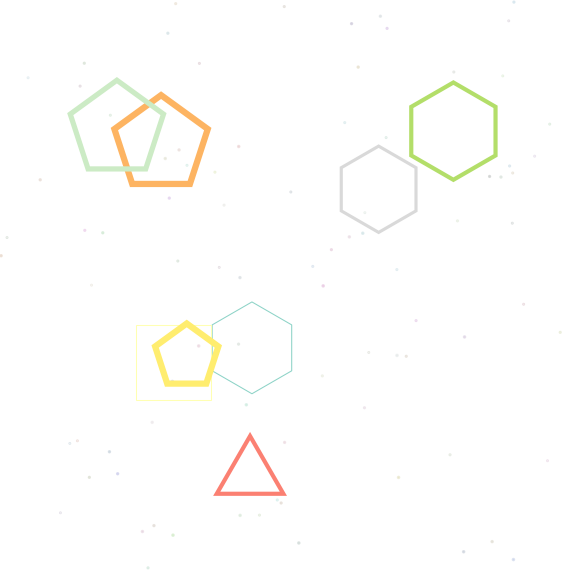[{"shape": "hexagon", "thickness": 0.5, "radius": 0.4, "center": [0.436, 0.397]}, {"shape": "square", "thickness": 0.5, "radius": 0.33, "center": [0.301, 0.371]}, {"shape": "triangle", "thickness": 2, "radius": 0.33, "center": [0.433, 0.177]}, {"shape": "pentagon", "thickness": 3, "radius": 0.43, "center": [0.279, 0.749]}, {"shape": "hexagon", "thickness": 2, "radius": 0.42, "center": [0.785, 0.772]}, {"shape": "hexagon", "thickness": 1.5, "radius": 0.37, "center": [0.656, 0.671]}, {"shape": "pentagon", "thickness": 2.5, "radius": 0.42, "center": [0.202, 0.775]}, {"shape": "pentagon", "thickness": 3, "radius": 0.29, "center": [0.323, 0.381]}]